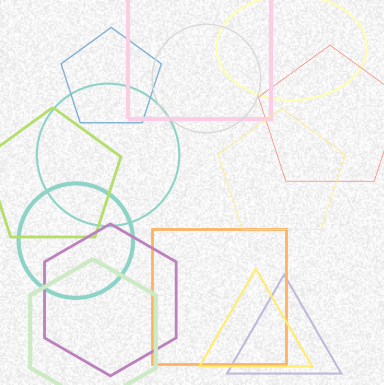[{"shape": "circle", "thickness": 3, "radius": 0.74, "center": [0.197, 0.375]}, {"shape": "circle", "thickness": 1.5, "radius": 0.93, "center": [0.281, 0.598]}, {"shape": "oval", "thickness": 1.5, "radius": 0.98, "center": [0.757, 0.877]}, {"shape": "triangle", "thickness": 1.5, "radius": 0.86, "center": [0.738, 0.115]}, {"shape": "pentagon", "thickness": 0.5, "radius": 0.98, "center": [0.857, 0.687]}, {"shape": "pentagon", "thickness": 1, "radius": 0.68, "center": [0.289, 0.792]}, {"shape": "square", "thickness": 2, "radius": 0.87, "center": [0.569, 0.23]}, {"shape": "pentagon", "thickness": 2, "radius": 0.93, "center": [0.137, 0.535]}, {"shape": "square", "thickness": 3, "radius": 0.93, "center": [0.518, 0.876]}, {"shape": "circle", "thickness": 1, "radius": 0.7, "center": [0.536, 0.796]}, {"shape": "hexagon", "thickness": 2, "radius": 0.99, "center": [0.287, 0.221]}, {"shape": "hexagon", "thickness": 3, "radius": 0.94, "center": [0.242, 0.139]}, {"shape": "pentagon", "thickness": 0.5, "radius": 0.87, "center": [0.732, 0.545]}, {"shape": "triangle", "thickness": 1.5, "radius": 0.85, "center": [0.665, 0.133]}]